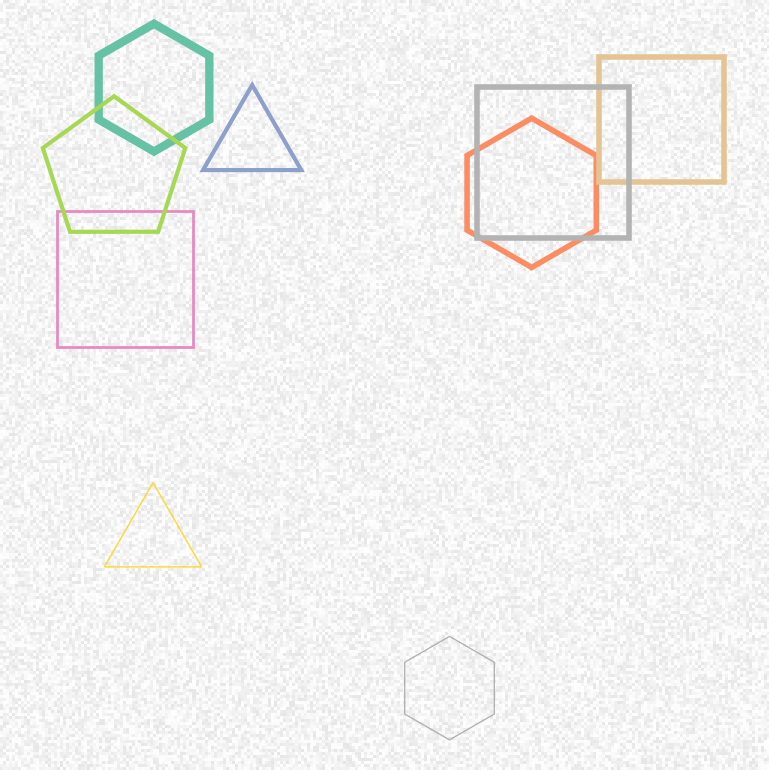[{"shape": "hexagon", "thickness": 3, "radius": 0.41, "center": [0.2, 0.886]}, {"shape": "hexagon", "thickness": 2, "radius": 0.48, "center": [0.69, 0.75]}, {"shape": "triangle", "thickness": 1.5, "radius": 0.37, "center": [0.328, 0.816]}, {"shape": "square", "thickness": 1, "radius": 0.44, "center": [0.162, 0.638]}, {"shape": "pentagon", "thickness": 1.5, "radius": 0.49, "center": [0.148, 0.778]}, {"shape": "triangle", "thickness": 0.5, "radius": 0.36, "center": [0.199, 0.3]}, {"shape": "square", "thickness": 2, "radius": 0.41, "center": [0.859, 0.845]}, {"shape": "square", "thickness": 2, "radius": 0.49, "center": [0.718, 0.789]}, {"shape": "hexagon", "thickness": 0.5, "radius": 0.34, "center": [0.584, 0.106]}]